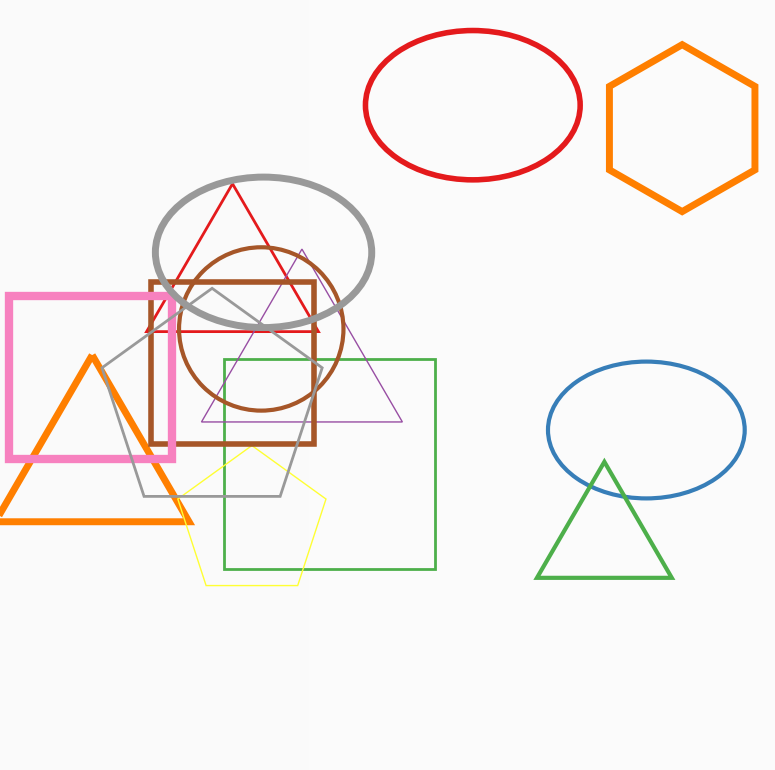[{"shape": "triangle", "thickness": 1, "radius": 0.64, "center": [0.3, 0.633]}, {"shape": "oval", "thickness": 2, "radius": 0.69, "center": [0.61, 0.863]}, {"shape": "oval", "thickness": 1.5, "radius": 0.63, "center": [0.834, 0.442]}, {"shape": "square", "thickness": 1, "radius": 0.68, "center": [0.426, 0.398]}, {"shape": "triangle", "thickness": 1.5, "radius": 0.5, "center": [0.78, 0.3]}, {"shape": "triangle", "thickness": 0.5, "radius": 0.75, "center": [0.39, 0.527]}, {"shape": "triangle", "thickness": 2.5, "radius": 0.72, "center": [0.119, 0.395]}, {"shape": "hexagon", "thickness": 2.5, "radius": 0.54, "center": [0.88, 0.834]}, {"shape": "pentagon", "thickness": 0.5, "radius": 0.5, "center": [0.325, 0.321]}, {"shape": "square", "thickness": 2, "radius": 0.53, "center": [0.3, 0.529]}, {"shape": "circle", "thickness": 1.5, "radius": 0.53, "center": [0.337, 0.573]}, {"shape": "square", "thickness": 3, "radius": 0.53, "center": [0.117, 0.509]}, {"shape": "oval", "thickness": 2.5, "radius": 0.7, "center": [0.34, 0.672]}, {"shape": "pentagon", "thickness": 1, "radius": 0.75, "center": [0.274, 0.476]}]